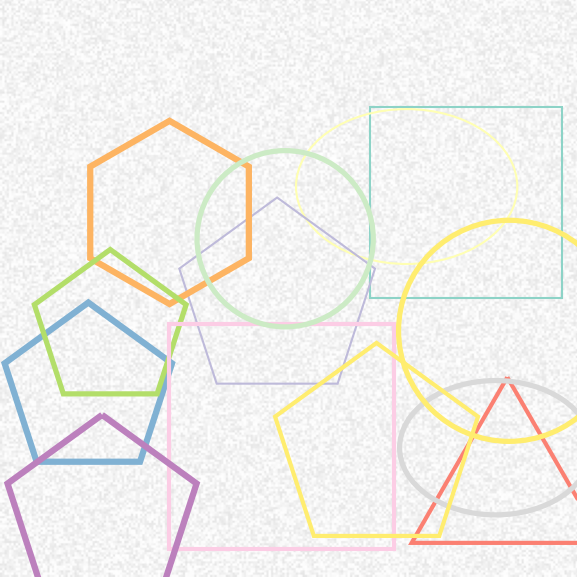[{"shape": "square", "thickness": 1, "radius": 0.83, "center": [0.807, 0.648]}, {"shape": "oval", "thickness": 1, "radius": 0.96, "center": [0.704, 0.676]}, {"shape": "pentagon", "thickness": 1, "radius": 0.89, "center": [0.48, 0.479]}, {"shape": "triangle", "thickness": 2, "radius": 0.96, "center": [0.878, 0.155]}, {"shape": "pentagon", "thickness": 3, "radius": 0.76, "center": [0.153, 0.323]}, {"shape": "hexagon", "thickness": 3, "radius": 0.79, "center": [0.294, 0.631]}, {"shape": "pentagon", "thickness": 2.5, "radius": 0.69, "center": [0.191, 0.429]}, {"shape": "square", "thickness": 2, "radius": 0.97, "center": [0.488, 0.243]}, {"shape": "oval", "thickness": 2.5, "radius": 0.83, "center": [0.858, 0.224]}, {"shape": "pentagon", "thickness": 3, "radius": 0.86, "center": [0.177, 0.109]}, {"shape": "circle", "thickness": 2.5, "radius": 0.76, "center": [0.494, 0.586]}, {"shape": "pentagon", "thickness": 2, "radius": 0.92, "center": [0.652, 0.221]}, {"shape": "circle", "thickness": 2.5, "radius": 0.96, "center": [0.882, 0.426]}]